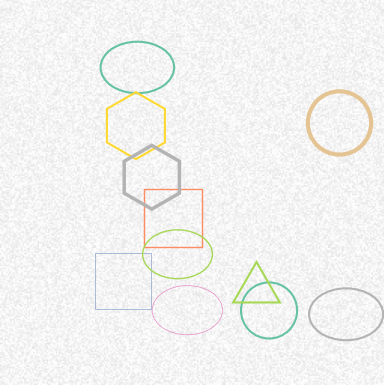[{"shape": "circle", "thickness": 1.5, "radius": 0.36, "center": [0.699, 0.194]}, {"shape": "oval", "thickness": 1.5, "radius": 0.48, "center": [0.357, 0.825]}, {"shape": "square", "thickness": 1, "radius": 0.38, "center": [0.449, 0.433]}, {"shape": "square", "thickness": 0.5, "radius": 0.36, "center": [0.318, 0.27]}, {"shape": "oval", "thickness": 0.5, "radius": 0.46, "center": [0.487, 0.194]}, {"shape": "oval", "thickness": 1, "radius": 0.45, "center": [0.461, 0.34]}, {"shape": "triangle", "thickness": 1.5, "radius": 0.35, "center": [0.666, 0.249]}, {"shape": "hexagon", "thickness": 1.5, "radius": 0.43, "center": [0.353, 0.674]}, {"shape": "circle", "thickness": 3, "radius": 0.41, "center": [0.882, 0.681]}, {"shape": "hexagon", "thickness": 2.5, "radius": 0.41, "center": [0.394, 0.54]}, {"shape": "oval", "thickness": 1.5, "radius": 0.48, "center": [0.899, 0.184]}]